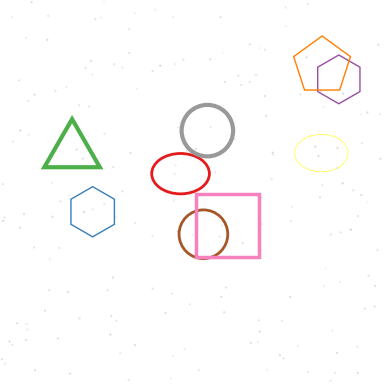[{"shape": "oval", "thickness": 2, "radius": 0.37, "center": [0.469, 0.549]}, {"shape": "hexagon", "thickness": 1, "radius": 0.33, "center": [0.241, 0.45]}, {"shape": "triangle", "thickness": 3, "radius": 0.42, "center": [0.187, 0.607]}, {"shape": "hexagon", "thickness": 1, "radius": 0.32, "center": [0.88, 0.794]}, {"shape": "pentagon", "thickness": 1, "radius": 0.39, "center": [0.837, 0.829]}, {"shape": "oval", "thickness": 0.5, "radius": 0.35, "center": [0.835, 0.602]}, {"shape": "circle", "thickness": 2, "radius": 0.32, "center": [0.528, 0.392]}, {"shape": "square", "thickness": 2.5, "radius": 0.41, "center": [0.591, 0.415]}, {"shape": "circle", "thickness": 3, "radius": 0.33, "center": [0.539, 0.661]}]